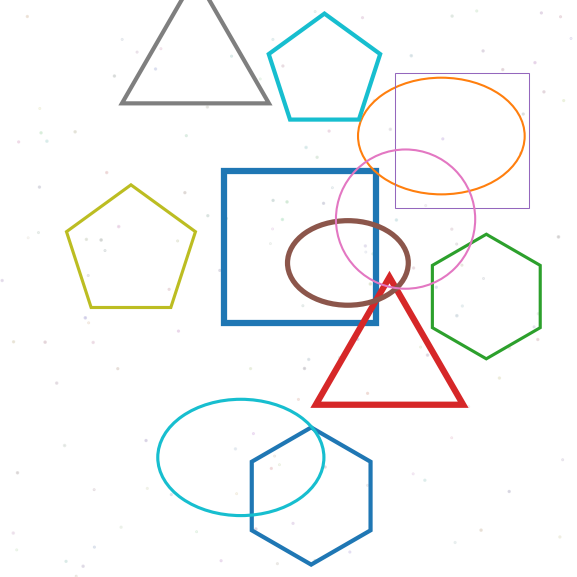[{"shape": "hexagon", "thickness": 2, "radius": 0.59, "center": [0.539, 0.14]}, {"shape": "square", "thickness": 3, "radius": 0.66, "center": [0.519, 0.571]}, {"shape": "oval", "thickness": 1, "radius": 0.72, "center": [0.764, 0.764]}, {"shape": "hexagon", "thickness": 1.5, "radius": 0.54, "center": [0.842, 0.486]}, {"shape": "triangle", "thickness": 3, "radius": 0.74, "center": [0.674, 0.372]}, {"shape": "square", "thickness": 0.5, "radius": 0.58, "center": [0.8, 0.756]}, {"shape": "oval", "thickness": 2.5, "radius": 0.52, "center": [0.602, 0.544]}, {"shape": "circle", "thickness": 1, "radius": 0.6, "center": [0.702, 0.62]}, {"shape": "triangle", "thickness": 2, "radius": 0.73, "center": [0.338, 0.894]}, {"shape": "pentagon", "thickness": 1.5, "radius": 0.59, "center": [0.227, 0.562]}, {"shape": "pentagon", "thickness": 2, "radius": 0.51, "center": [0.562, 0.874]}, {"shape": "oval", "thickness": 1.5, "radius": 0.72, "center": [0.417, 0.207]}]